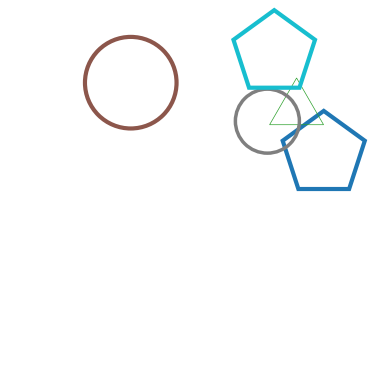[{"shape": "pentagon", "thickness": 3, "radius": 0.56, "center": [0.841, 0.6]}, {"shape": "triangle", "thickness": 0.5, "radius": 0.4, "center": [0.77, 0.717]}, {"shape": "circle", "thickness": 3, "radius": 0.59, "center": [0.34, 0.785]}, {"shape": "circle", "thickness": 2.5, "radius": 0.42, "center": [0.695, 0.685]}, {"shape": "pentagon", "thickness": 3, "radius": 0.56, "center": [0.712, 0.862]}]